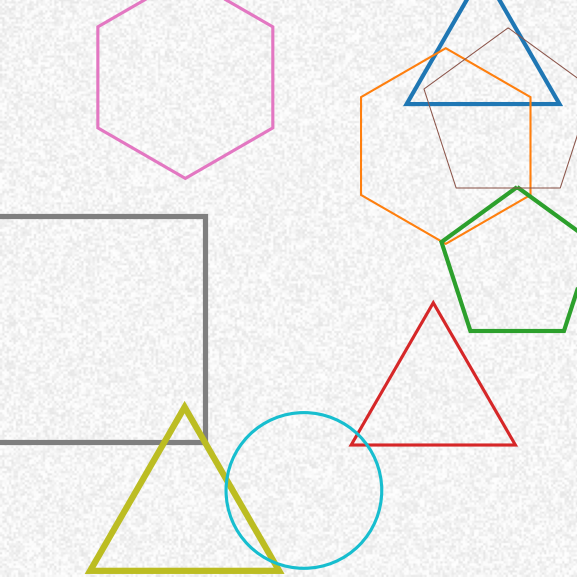[{"shape": "triangle", "thickness": 2, "radius": 0.76, "center": [0.836, 0.895]}, {"shape": "hexagon", "thickness": 1, "radius": 0.85, "center": [0.772, 0.746]}, {"shape": "pentagon", "thickness": 2, "radius": 0.69, "center": [0.896, 0.537]}, {"shape": "triangle", "thickness": 1.5, "radius": 0.82, "center": [0.75, 0.311]}, {"shape": "pentagon", "thickness": 0.5, "radius": 0.77, "center": [0.88, 0.798]}, {"shape": "hexagon", "thickness": 1.5, "radius": 0.87, "center": [0.321, 0.865]}, {"shape": "square", "thickness": 2.5, "radius": 0.98, "center": [0.159, 0.43]}, {"shape": "triangle", "thickness": 3, "radius": 0.95, "center": [0.32, 0.105]}, {"shape": "circle", "thickness": 1.5, "radius": 0.67, "center": [0.526, 0.15]}]